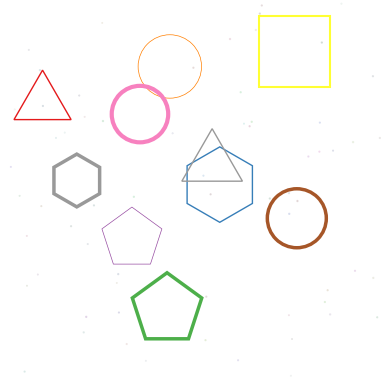[{"shape": "triangle", "thickness": 1, "radius": 0.43, "center": [0.111, 0.732]}, {"shape": "hexagon", "thickness": 1, "radius": 0.49, "center": [0.571, 0.521]}, {"shape": "pentagon", "thickness": 2.5, "radius": 0.47, "center": [0.434, 0.197]}, {"shape": "pentagon", "thickness": 0.5, "radius": 0.41, "center": [0.343, 0.38]}, {"shape": "circle", "thickness": 0.5, "radius": 0.41, "center": [0.441, 0.827]}, {"shape": "square", "thickness": 1.5, "radius": 0.46, "center": [0.765, 0.866]}, {"shape": "circle", "thickness": 2.5, "radius": 0.38, "center": [0.771, 0.433]}, {"shape": "circle", "thickness": 3, "radius": 0.37, "center": [0.364, 0.704]}, {"shape": "hexagon", "thickness": 2.5, "radius": 0.34, "center": [0.199, 0.531]}, {"shape": "triangle", "thickness": 1, "radius": 0.45, "center": [0.551, 0.575]}]